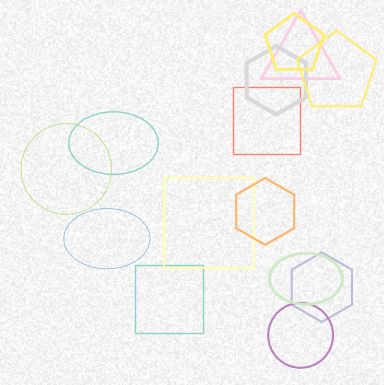[{"shape": "square", "thickness": 1, "radius": 0.44, "center": [0.438, 0.224]}, {"shape": "oval", "thickness": 1, "radius": 0.58, "center": [0.295, 0.628]}, {"shape": "square", "thickness": 1.5, "radius": 0.59, "center": [0.542, 0.42]}, {"shape": "hexagon", "thickness": 1.5, "radius": 0.45, "center": [0.836, 0.254]}, {"shape": "square", "thickness": 1, "radius": 0.44, "center": [0.692, 0.687]}, {"shape": "oval", "thickness": 0.5, "radius": 0.56, "center": [0.278, 0.38]}, {"shape": "hexagon", "thickness": 1.5, "radius": 0.43, "center": [0.689, 0.451]}, {"shape": "circle", "thickness": 0.5, "radius": 0.59, "center": [0.172, 0.561]}, {"shape": "triangle", "thickness": 2, "radius": 0.59, "center": [0.781, 0.855]}, {"shape": "hexagon", "thickness": 3, "radius": 0.44, "center": [0.718, 0.792]}, {"shape": "circle", "thickness": 1.5, "radius": 0.42, "center": [0.781, 0.129]}, {"shape": "oval", "thickness": 2, "radius": 0.47, "center": [0.795, 0.276]}, {"shape": "pentagon", "thickness": 1.5, "radius": 0.54, "center": [0.875, 0.812]}, {"shape": "pentagon", "thickness": 2, "radius": 0.4, "center": [0.765, 0.885]}]